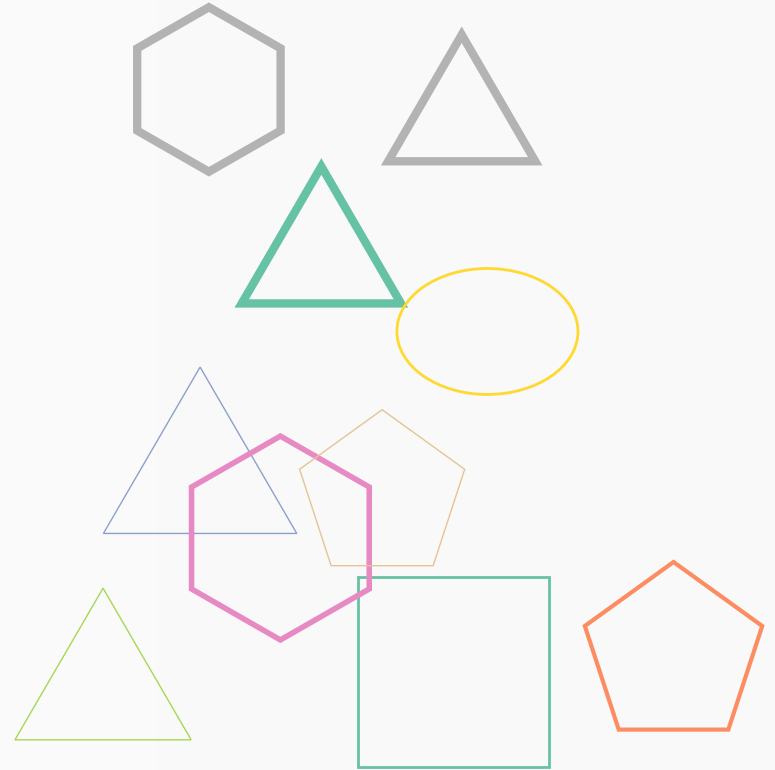[{"shape": "triangle", "thickness": 3, "radius": 0.59, "center": [0.415, 0.665]}, {"shape": "square", "thickness": 1, "radius": 0.62, "center": [0.585, 0.127]}, {"shape": "pentagon", "thickness": 1.5, "radius": 0.6, "center": [0.869, 0.15]}, {"shape": "triangle", "thickness": 0.5, "radius": 0.72, "center": [0.258, 0.379]}, {"shape": "hexagon", "thickness": 2, "radius": 0.66, "center": [0.362, 0.301]}, {"shape": "triangle", "thickness": 0.5, "radius": 0.66, "center": [0.133, 0.105]}, {"shape": "oval", "thickness": 1, "radius": 0.58, "center": [0.629, 0.57]}, {"shape": "pentagon", "thickness": 0.5, "radius": 0.56, "center": [0.493, 0.356]}, {"shape": "hexagon", "thickness": 3, "radius": 0.53, "center": [0.27, 0.884]}, {"shape": "triangle", "thickness": 3, "radius": 0.55, "center": [0.596, 0.845]}]